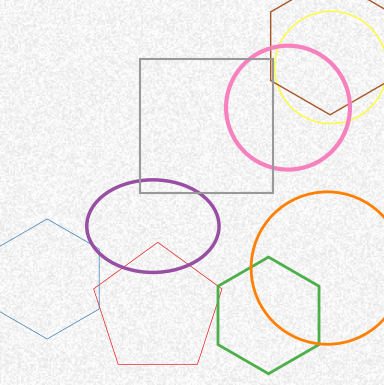[{"shape": "pentagon", "thickness": 0.5, "radius": 0.88, "center": [0.41, 0.195]}, {"shape": "hexagon", "thickness": 0.5, "radius": 0.78, "center": [0.123, 0.275]}, {"shape": "hexagon", "thickness": 2, "radius": 0.76, "center": [0.697, 0.181]}, {"shape": "oval", "thickness": 2.5, "radius": 0.86, "center": [0.397, 0.413]}, {"shape": "circle", "thickness": 2, "radius": 0.99, "center": [0.85, 0.304]}, {"shape": "circle", "thickness": 1, "radius": 0.73, "center": [0.859, 0.825]}, {"shape": "hexagon", "thickness": 1, "radius": 0.89, "center": [0.857, 0.88]}, {"shape": "circle", "thickness": 3, "radius": 0.8, "center": [0.748, 0.72]}, {"shape": "square", "thickness": 1.5, "radius": 0.87, "center": [0.537, 0.673]}]